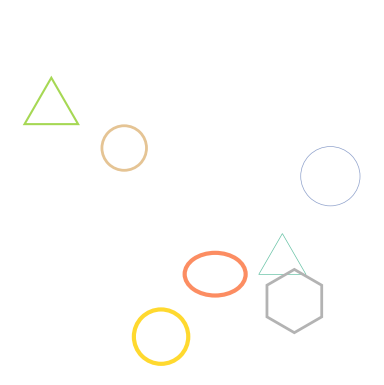[{"shape": "triangle", "thickness": 0.5, "radius": 0.35, "center": [0.733, 0.323]}, {"shape": "oval", "thickness": 3, "radius": 0.4, "center": [0.559, 0.288]}, {"shape": "circle", "thickness": 0.5, "radius": 0.39, "center": [0.858, 0.542]}, {"shape": "triangle", "thickness": 1.5, "radius": 0.4, "center": [0.133, 0.718]}, {"shape": "circle", "thickness": 3, "radius": 0.35, "center": [0.418, 0.126]}, {"shape": "circle", "thickness": 2, "radius": 0.29, "center": [0.323, 0.616]}, {"shape": "hexagon", "thickness": 2, "radius": 0.41, "center": [0.765, 0.218]}]